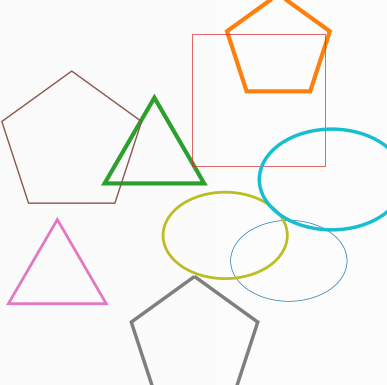[{"shape": "oval", "thickness": 0.5, "radius": 0.75, "center": [0.745, 0.323]}, {"shape": "pentagon", "thickness": 3, "radius": 0.7, "center": [0.718, 0.876]}, {"shape": "triangle", "thickness": 3, "radius": 0.74, "center": [0.398, 0.598]}, {"shape": "square", "thickness": 0.5, "radius": 0.86, "center": [0.667, 0.74]}, {"shape": "pentagon", "thickness": 1, "radius": 0.95, "center": [0.185, 0.626]}, {"shape": "triangle", "thickness": 2, "radius": 0.73, "center": [0.148, 0.284]}, {"shape": "pentagon", "thickness": 2.5, "radius": 0.86, "center": [0.502, 0.11]}, {"shape": "oval", "thickness": 2, "radius": 0.8, "center": [0.581, 0.389]}, {"shape": "oval", "thickness": 2.5, "radius": 0.93, "center": [0.856, 0.534]}]